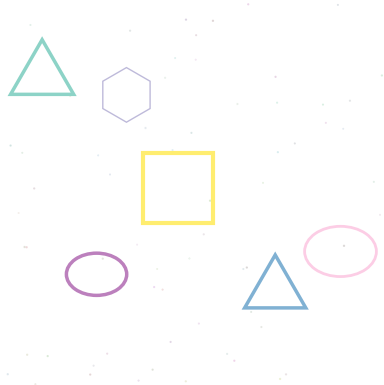[{"shape": "triangle", "thickness": 2.5, "radius": 0.47, "center": [0.109, 0.802]}, {"shape": "hexagon", "thickness": 1, "radius": 0.35, "center": [0.328, 0.754]}, {"shape": "triangle", "thickness": 2.5, "radius": 0.46, "center": [0.715, 0.246]}, {"shape": "oval", "thickness": 2, "radius": 0.47, "center": [0.884, 0.347]}, {"shape": "oval", "thickness": 2.5, "radius": 0.39, "center": [0.251, 0.288]}, {"shape": "square", "thickness": 3, "radius": 0.46, "center": [0.462, 0.512]}]